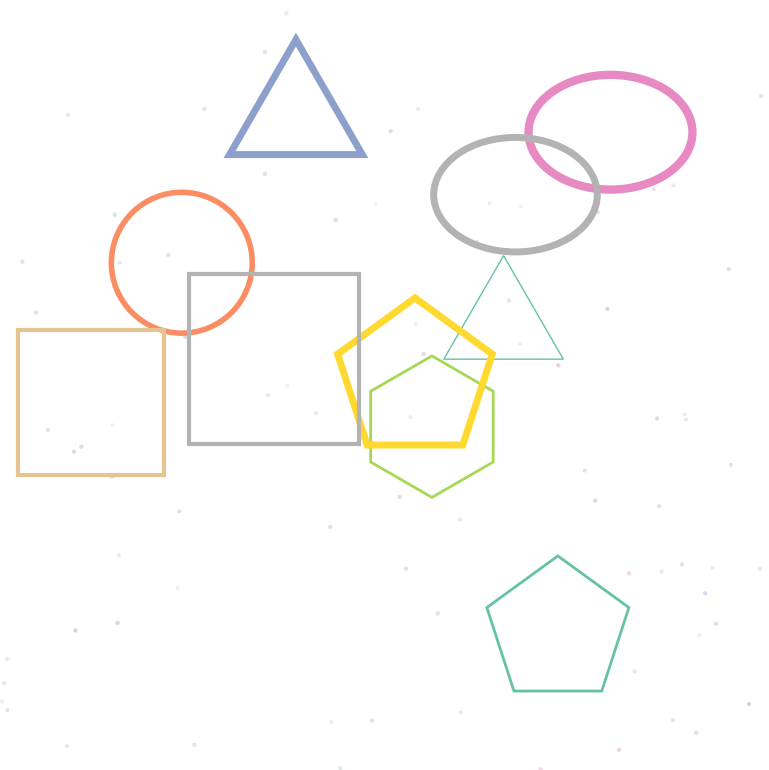[{"shape": "triangle", "thickness": 0.5, "radius": 0.45, "center": [0.654, 0.578]}, {"shape": "pentagon", "thickness": 1, "radius": 0.48, "center": [0.724, 0.181]}, {"shape": "circle", "thickness": 2, "radius": 0.46, "center": [0.236, 0.659]}, {"shape": "triangle", "thickness": 2.5, "radius": 0.5, "center": [0.384, 0.849]}, {"shape": "oval", "thickness": 3, "radius": 0.53, "center": [0.793, 0.828]}, {"shape": "hexagon", "thickness": 1, "radius": 0.46, "center": [0.561, 0.446]}, {"shape": "pentagon", "thickness": 2.5, "radius": 0.53, "center": [0.539, 0.507]}, {"shape": "square", "thickness": 1.5, "radius": 0.47, "center": [0.118, 0.477]}, {"shape": "oval", "thickness": 2.5, "radius": 0.53, "center": [0.669, 0.747]}, {"shape": "square", "thickness": 1.5, "radius": 0.55, "center": [0.356, 0.534]}]